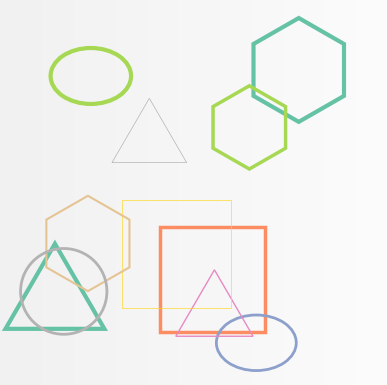[{"shape": "triangle", "thickness": 3, "radius": 0.74, "center": [0.142, 0.22]}, {"shape": "hexagon", "thickness": 3, "radius": 0.67, "center": [0.771, 0.818]}, {"shape": "square", "thickness": 2.5, "radius": 0.68, "center": [0.549, 0.275]}, {"shape": "oval", "thickness": 2, "radius": 0.52, "center": [0.661, 0.11]}, {"shape": "triangle", "thickness": 1, "radius": 0.58, "center": [0.553, 0.184]}, {"shape": "oval", "thickness": 3, "radius": 0.52, "center": [0.234, 0.803]}, {"shape": "hexagon", "thickness": 2.5, "radius": 0.54, "center": [0.643, 0.669]}, {"shape": "square", "thickness": 0.5, "radius": 0.71, "center": [0.455, 0.34]}, {"shape": "hexagon", "thickness": 1.5, "radius": 0.62, "center": [0.227, 0.368]}, {"shape": "triangle", "thickness": 0.5, "radius": 0.56, "center": [0.385, 0.633]}, {"shape": "circle", "thickness": 2, "radius": 0.56, "center": [0.165, 0.243]}]